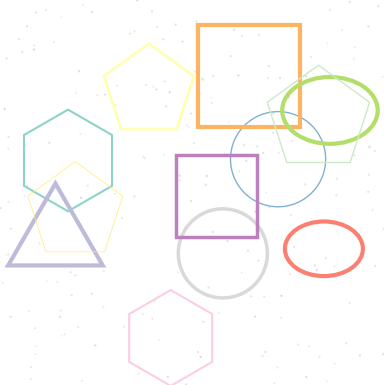[{"shape": "hexagon", "thickness": 1.5, "radius": 0.66, "center": [0.177, 0.583]}, {"shape": "pentagon", "thickness": 2, "radius": 0.61, "center": [0.387, 0.764]}, {"shape": "triangle", "thickness": 3, "radius": 0.71, "center": [0.144, 0.381]}, {"shape": "oval", "thickness": 3, "radius": 0.51, "center": [0.841, 0.354]}, {"shape": "circle", "thickness": 1, "radius": 0.62, "center": [0.722, 0.587]}, {"shape": "square", "thickness": 3, "radius": 0.66, "center": [0.647, 0.803]}, {"shape": "oval", "thickness": 3, "radius": 0.62, "center": [0.857, 0.713]}, {"shape": "hexagon", "thickness": 1.5, "radius": 0.62, "center": [0.443, 0.122]}, {"shape": "circle", "thickness": 2.5, "radius": 0.58, "center": [0.579, 0.342]}, {"shape": "square", "thickness": 2.5, "radius": 0.53, "center": [0.562, 0.492]}, {"shape": "pentagon", "thickness": 1, "radius": 0.7, "center": [0.827, 0.691]}, {"shape": "pentagon", "thickness": 0.5, "radius": 0.65, "center": [0.196, 0.451]}]